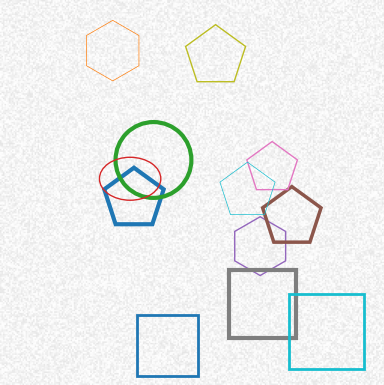[{"shape": "pentagon", "thickness": 3, "radius": 0.41, "center": [0.348, 0.483]}, {"shape": "square", "thickness": 2, "radius": 0.4, "center": [0.435, 0.103]}, {"shape": "hexagon", "thickness": 0.5, "radius": 0.39, "center": [0.293, 0.869]}, {"shape": "circle", "thickness": 3, "radius": 0.49, "center": [0.399, 0.584]}, {"shape": "oval", "thickness": 1, "radius": 0.4, "center": [0.338, 0.536]}, {"shape": "hexagon", "thickness": 1, "radius": 0.38, "center": [0.676, 0.361]}, {"shape": "pentagon", "thickness": 2.5, "radius": 0.4, "center": [0.758, 0.436]}, {"shape": "pentagon", "thickness": 1, "radius": 0.35, "center": [0.707, 0.563]}, {"shape": "square", "thickness": 3, "radius": 0.44, "center": [0.682, 0.211]}, {"shape": "pentagon", "thickness": 1, "radius": 0.41, "center": [0.56, 0.854]}, {"shape": "pentagon", "thickness": 0.5, "radius": 0.38, "center": [0.643, 0.504]}, {"shape": "square", "thickness": 2, "radius": 0.49, "center": [0.848, 0.138]}]